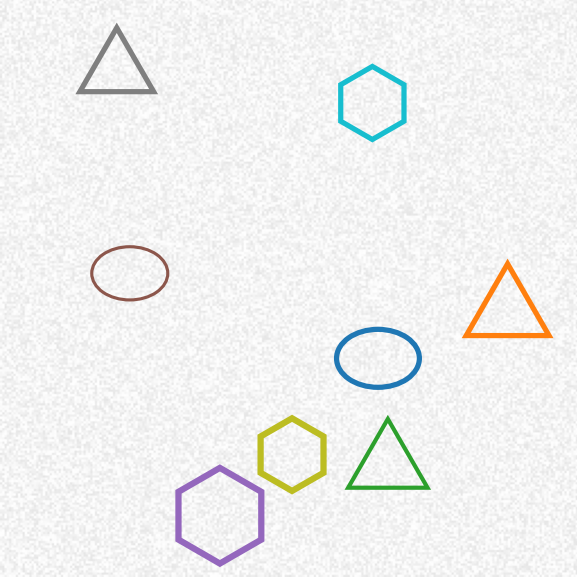[{"shape": "oval", "thickness": 2.5, "radius": 0.36, "center": [0.654, 0.379]}, {"shape": "triangle", "thickness": 2.5, "radius": 0.41, "center": [0.879, 0.459]}, {"shape": "triangle", "thickness": 2, "radius": 0.4, "center": [0.672, 0.194]}, {"shape": "hexagon", "thickness": 3, "radius": 0.41, "center": [0.381, 0.106]}, {"shape": "oval", "thickness": 1.5, "radius": 0.33, "center": [0.225, 0.526]}, {"shape": "triangle", "thickness": 2.5, "radius": 0.37, "center": [0.202, 0.877]}, {"shape": "hexagon", "thickness": 3, "radius": 0.31, "center": [0.506, 0.212]}, {"shape": "hexagon", "thickness": 2.5, "radius": 0.32, "center": [0.645, 0.821]}]